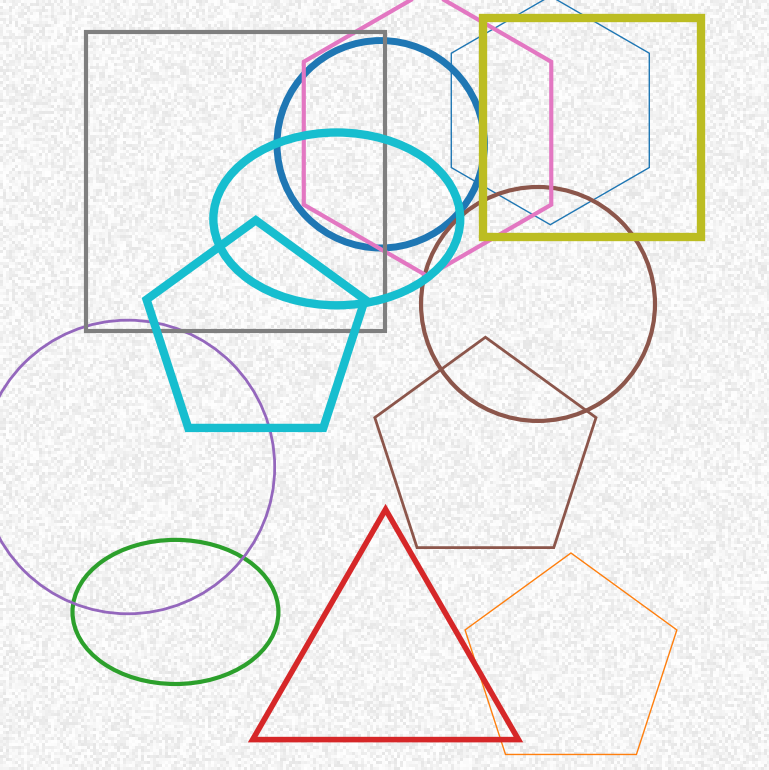[{"shape": "hexagon", "thickness": 0.5, "radius": 0.74, "center": [0.715, 0.857]}, {"shape": "circle", "thickness": 2.5, "radius": 0.67, "center": [0.494, 0.813]}, {"shape": "pentagon", "thickness": 0.5, "radius": 0.72, "center": [0.742, 0.137]}, {"shape": "oval", "thickness": 1.5, "radius": 0.67, "center": [0.228, 0.205]}, {"shape": "triangle", "thickness": 2, "radius": 1.0, "center": [0.501, 0.139]}, {"shape": "circle", "thickness": 1, "radius": 0.95, "center": [0.166, 0.394]}, {"shape": "circle", "thickness": 1.5, "radius": 0.76, "center": [0.699, 0.605]}, {"shape": "pentagon", "thickness": 1, "radius": 0.76, "center": [0.63, 0.411]}, {"shape": "hexagon", "thickness": 1.5, "radius": 0.93, "center": [0.555, 0.827]}, {"shape": "square", "thickness": 1.5, "radius": 0.97, "center": [0.306, 0.764]}, {"shape": "square", "thickness": 3, "radius": 0.71, "center": [0.768, 0.834]}, {"shape": "pentagon", "thickness": 3, "radius": 0.75, "center": [0.332, 0.565]}, {"shape": "oval", "thickness": 3, "radius": 0.8, "center": [0.437, 0.716]}]